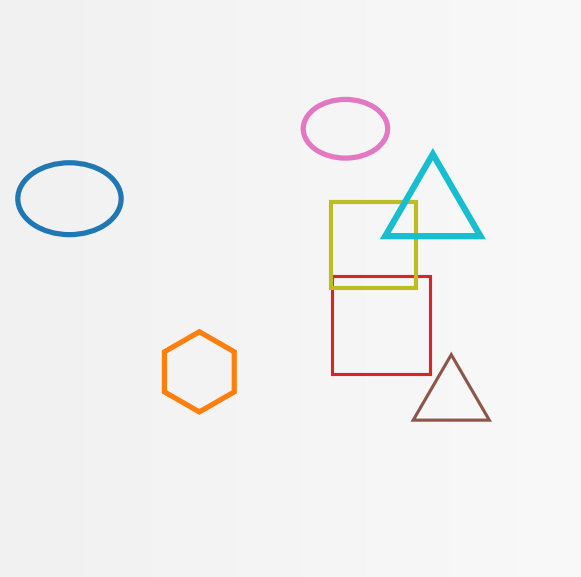[{"shape": "oval", "thickness": 2.5, "radius": 0.44, "center": [0.12, 0.655]}, {"shape": "hexagon", "thickness": 2.5, "radius": 0.35, "center": [0.343, 0.355]}, {"shape": "square", "thickness": 1.5, "radius": 0.42, "center": [0.656, 0.436]}, {"shape": "triangle", "thickness": 1.5, "radius": 0.38, "center": [0.776, 0.309]}, {"shape": "oval", "thickness": 2.5, "radius": 0.36, "center": [0.594, 0.776]}, {"shape": "square", "thickness": 2, "radius": 0.37, "center": [0.643, 0.575]}, {"shape": "triangle", "thickness": 3, "radius": 0.47, "center": [0.745, 0.638]}]